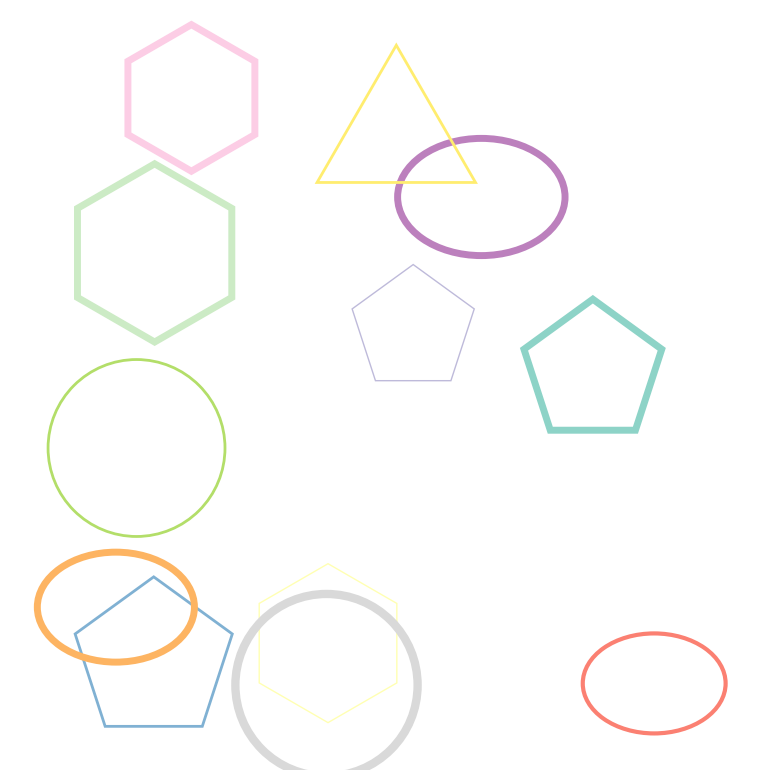[{"shape": "pentagon", "thickness": 2.5, "radius": 0.47, "center": [0.77, 0.517]}, {"shape": "hexagon", "thickness": 0.5, "radius": 0.52, "center": [0.426, 0.165]}, {"shape": "pentagon", "thickness": 0.5, "radius": 0.42, "center": [0.537, 0.573]}, {"shape": "oval", "thickness": 1.5, "radius": 0.46, "center": [0.85, 0.112]}, {"shape": "pentagon", "thickness": 1, "radius": 0.54, "center": [0.2, 0.144]}, {"shape": "oval", "thickness": 2.5, "radius": 0.51, "center": [0.15, 0.212]}, {"shape": "circle", "thickness": 1, "radius": 0.57, "center": [0.177, 0.418]}, {"shape": "hexagon", "thickness": 2.5, "radius": 0.48, "center": [0.249, 0.873]}, {"shape": "circle", "thickness": 3, "radius": 0.59, "center": [0.424, 0.11]}, {"shape": "oval", "thickness": 2.5, "radius": 0.54, "center": [0.625, 0.744]}, {"shape": "hexagon", "thickness": 2.5, "radius": 0.58, "center": [0.201, 0.672]}, {"shape": "triangle", "thickness": 1, "radius": 0.59, "center": [0.515, 0.822]}]